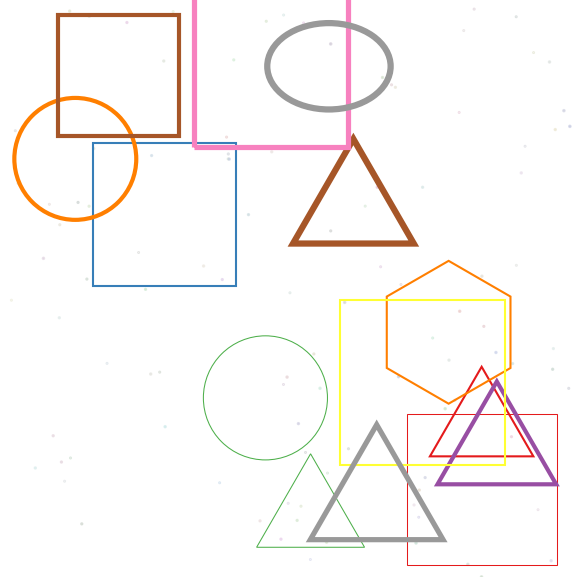[{"shape": "triangle", "thickness": 1, "radius": 0.52, "center": [0.834, 0.261]}, {"shape": "square", "thickness": 0.5, "radius": 0.65, "center": [0.834, 0.152]}, {"shape": "square", "thickness": 1, "radius": 0.62, "center": [0.284, 0.627]}, {"shape": "triangle", "thickness": 0.5, "radius": 0.54, "center": [0.538, 0.105]}, {"shape": "circle", "thickness": 0.5, "radius": 0.54, "center": [0.46, 0.31]}, {"shape": "triangle", "thickness": 2, "radius": 0.59, "center": [0.86, 0.22]}, {"shape": "hexagon", "thickness": 1, "radius": 0.62, "center": [0.777, 0.424]}, {"shape": "circle", "thickness": 2, "radius": 0.53, "center": [0.13, 0.724]}, {"shape": "square", "thickness": 1, "radius": 0.72, "center": [0.732, 0.337]}, {"shape": "triangle", "thickness": 3, "radius": 0.6, "center": [0.612, 0.638]}, {"shape": "square", "thickness": 2, "radius": 0.53, "center": [0.205, 0.869]}, {"shape": "square", "thickness": 2.5, "radius": 0.66, "center": [0.469, 0.877]}, {"shape": "triangle", "thickness": 2.5, "radius": 0.66, "center": [0.652, 0.131]}, {"shape": "oval", "thickness": 3, "radius": 0.53, "center": [0.57, 0.884]}]